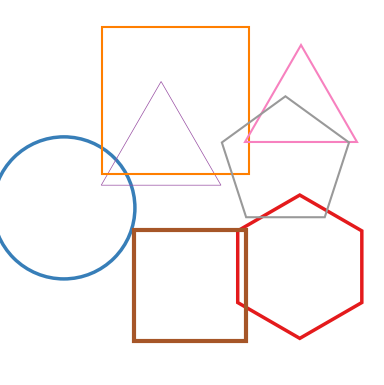[{"shape": "hexagon", "thickness": 2.5, "radius": 0.93, "center": [0.779, 0.307]}, {"shape": "circle", "thickness": 2.5, "radius": 0.92, "center": [0.166, 0.46]}, {"shape": "triangle", "thickness": 0.5, "radius": 0.9, "center": [0.418, 0.609]}, {"shape": "square", "thickness": 1.5, "radius": 0.96, "center": [0.456, 0.739]}, {"shape": "square", "thickness": 3, "radius": 0.72, "center": [0.494, 0.259]}, {"shape": "triangle", "thickness": 1.5, "radius": 0.84, "center": [0.782, 0.715]}, {"shape": "pentagon", "thickness": 1.5, "radius": 0.87, "center": [0.741, 0.576]}]